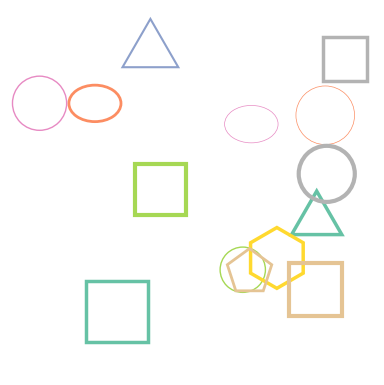[{"shape": "square", "thickness": 2.5, "radius": 0.4, "center": [0.303, 0.191]}, {"shape": "triangle", "thickness": 2.5, "radius": 0.38, "center": [0.823, 0.428]}, {"shape": "oval", "thickness": 2, "radius": 0.34, "center": [0.247, 0.731]}, {"shape": "circle", "thickness": 0.5, "radius": 0.38, "center": [0.845, 0.701]}, {"shape": "triangle", "thickness": 1.5, "radius": 0.42, "center": [0.391, 0.867]}, {"shape": "circle", "thickness": 1, "radius": 0.35, "center": [0.103, 0.732]}, {"shape": "oval", "thickness": 0.5, "radius": 0.35, "center": [0.653, 0.678]}, {"shape": "square", "thickness": 3, "radius": 0.33, "center": [0.417, 0.508]}, {"shape": "circle", "thickness": 1, "radius": 0.29, "center": [0.631, 0.299]}, {"shape": "hexagon", "thickness": 2.5, "radius": 0.39, "center": [0.719, 0.33]}, {"shape": "pentagon", "thickness": 2, "radius": 0.3, "center": [0.648, 0.294]}, {"shape": "square", "thickness": 3, "radius": 0.34, "center": [0.82, 0.248]}, {"shape": "circle", "thickness": 3, "radius": 0.36, "center": [0.849, 0.548]}, {"shape": "square", "thickness": 2.5, "radius": 0.29, "center": [0.896, 0.848]}]